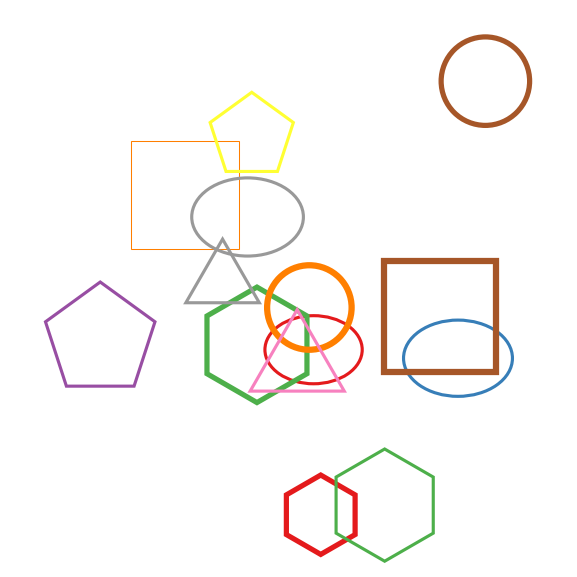[{"shape": "oval", "thickness": 1.5, "radius": 0.42, "center": [0.543, 0.394]}, {"shape": "hexagon", "thickness": 2.5, "radius": 0.34, "center": [0.555, 0.108]}, {"shape": "oval", "thickness": 1.5, "radius": 0.47, "center": [0.793, 0.379]}, {"shape": "hexagon", "thickness": 2.5, "radius": 0.5, "center": [0.445, 0.402]}, {"shape": "hexagon", "thickness": 1.5, "radius": 0.49, "center": [0.666, 0.124]}, {"shape": "pentagon", "thickness": 1.5, "radius": 0.5, "center": [0.174, 0.411]}, {"shape": "circle", "thickness": 3, "radius": 0.37, "center": [0.536, 0.467]}, {"shape": "square", "thickness": 0.5, "radius": 0.47, "center": [0.32, 0.661]}, {"shape": "pentagon", "thickness": 1.5, "radius": 0.38, "center": [0.436, 0.764]}, {"shape": "circle", "thickness": 2.5, "radius": 0.38, "center": [0.84, 0.859]}, {"shape": "square", "thickness": 3, "radius": 0.48, "center": [0.762, 0.451]}, {"shape": "triangle", "thickness": 1.5, "radius": 0.47, "center": [0.515, 0.369]}, {"shape": "oval", "thickness": 1.5, "radius": 0.48, "center": [0.429, 0.623]}, {"shape": "triangle", "thickness": 1.5, "radius": 0.37, "center": [0.385, 0.512]}]